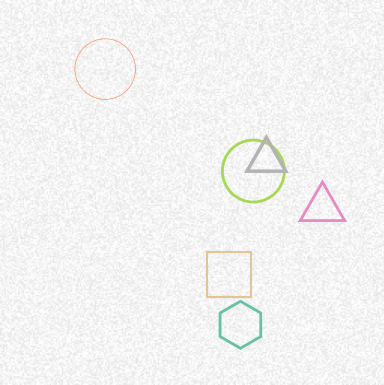[{"shape": "hexagon", "thickness": 2, "radius": 0.31, "center": [0.624, 0.156]}, {"shape": "circle", "thickness": 0.5, "radius": 0.39, "center": [0.273, 0.821]}, {"shape": "triangle", "thickness": 2, "radius": 0.33, "center": [0.838, 0.46]}, {"shape": "circle", "thickness": 2, "radius": 0.4, "center": [0.658, 0.556]}, {"shape": "square", "thickness": 1.5, "radius": 0.29, "center": [0.596, 0.287]}, {"shape": "triangle", "thickness": 2.5, "radius": 0.29, "center": [0.692, 0.585]}]